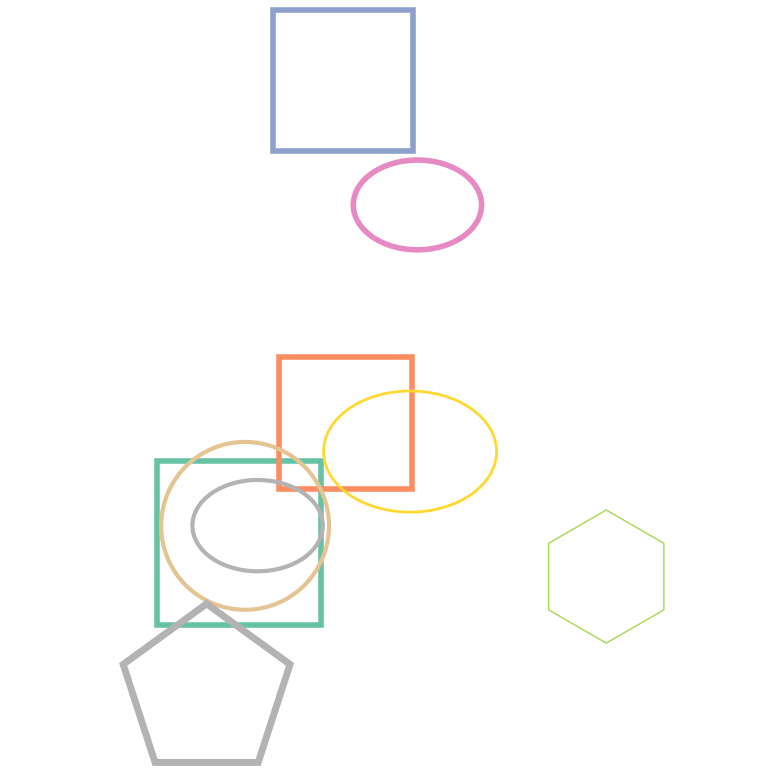[{"shape": "square", "thickness": 2, "radius": 0.53, "center": [0.31, 0.295]}, {"shape": "square", "thickness": 2, "radius": 0.43, "center": [0.449, 0.45]}, {"shape": "square", "thickness": 2, "radius": 0.46, "center": [0.445, 0.895]}, {"shape": "oval", "thickness": 2, "radius": 0.42, "center": [0.542, 0.734]}, {"shape": "hexagon", "thickness": 0.5, "radius": 0.43, "center": [0.787, 0.251]}, {"shape": "oval", "thickness": 1, "radius": 0.56, "center": [0.533, 0.414]}, {"shape": "circle", "thickness": 1.5, "radius": 0.55, "center": [0.318, 0.317]}, {"shape": "pentagon", "thickness": 2.5, "radius": 0.57, "center": [0.268, 0.102]}, {"shape": "oval", "thickness": 1.5, "radius": 0.42, "center": [0.335, 0.317]}]